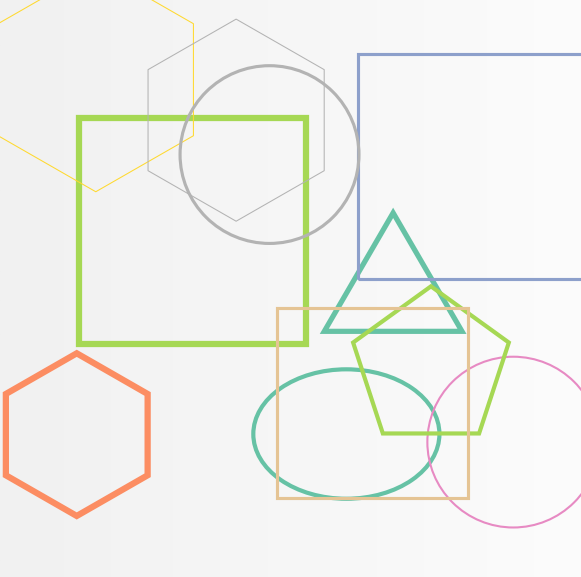[{"shape": "oval", "thickness": 2, "radius": 0.8, "center": [0.596, 0.248]}, {"shape": "triangle", "thickness": 2.5, "radius": 0.68, "center": [0.676, 0.494]}, {"shape": "hexagon", "thickness": 3, "radius": 0.7, "center": [0.132, 0.247]}, {"shape": "square", "thickness": 1.5, "radius": 0.97, "center": [0.81, 0.711]}, {"shape": "circle", "thickness": 1, "radius": 0.74, "center": [0.883, 0.234]}, {"shape": "pentagon", "thickness": 2, "radius": 0.7, "center": [0.741, 0.362]}, {"shape": "square", "thickness": 3, "radius": 0.97, "center": [0.331, 0.599]}, {"shape": "hexagon", "thickness": 0.5, "radius": 0.97, "center": [0.165, 0.861]}, {"shape": "square", "thickness": 1.5, "radius": 0.82, "center": [0.642, 0.302]}, {"shape": "circle", "thickness": 1.5, "radius": 0.77, "center": [0.464, 0.731]}, {"shape": "hexagon", "thickness": 0.5, "radius": 0.87, "center": [0.406, 0.791]}]